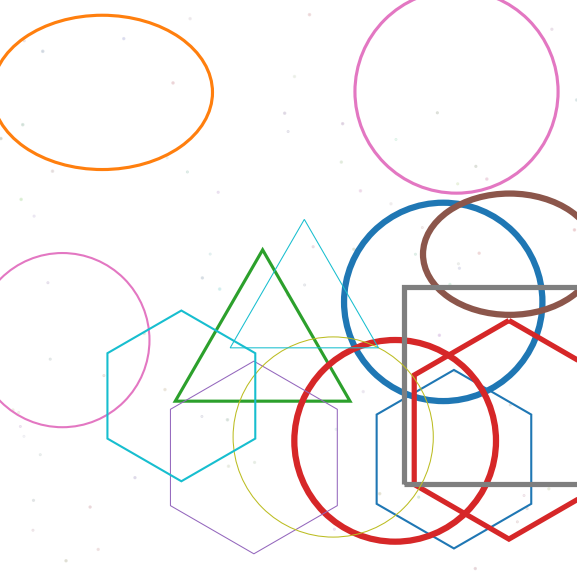[{"shape": "hexagon", "thickness": 1, "radius": 0.77, "center": [0.786, 0.204]}, {"shape": "circle", "thickness": 3, "radius": 0.86, "center": [0.768, 0.476]}, {"shape": "oval", "thickness": 1.5, "radius": 0.95, "center": [0.177, 0.839]}, {"shape": "triangle", "thickness": 1.5, "radius": 0.87, "center": [0.455, 0.392]}, {"shape": "circle", "thickness": 3, "radius": 0.87, "center": [0.684, 0.236]}, {"shape": "hexagon", "thickness": 2.5, "radius": 0.95, "center": [0.881, 0.255]}, {"shape": "hexagon", "thickness": 0.5, "radius": 0.83, "center": [0.44, 0.207]}, {"shape": "oval", "thickness": 3, "radius": 0.75, "center": [0.883, 0.559]}, {"shape": "circle", "thickness": 1.5, "radius": 0.88, "center": [0.79, 0.841]}, {"shape": "circle", "thickness": 1, "radius": 0.75, "center": [0.108, 0.41]}, {"shape": "square", "thickness": 2.5, "radius": 0.85, "center": [0.871, 0.332]}, {"shape": "circle", "thickness": 0.5, "radius": 0.87, "center": [0.577, 0.242]}, {"shape": "hexagon", "thickness": 1, "radius": 0.74, "center": [0.314, 0.314]}, {"shape": "triangle", "thickness": 0.5, "radius": 0.74, "center": [0.527, 0.471]}]